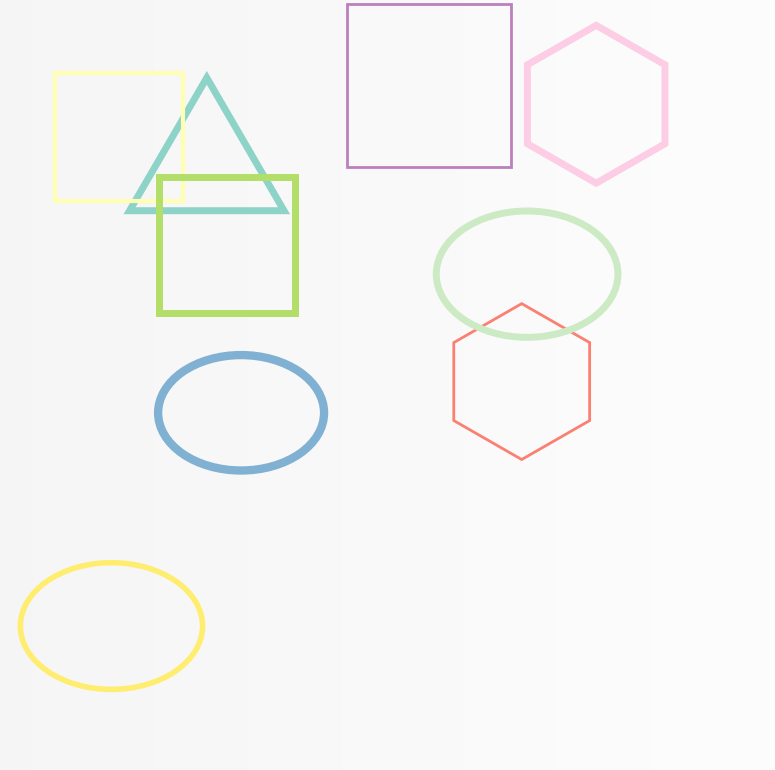[{"shape": "triangle", "thickness": 2.5, "radius": 0.58, "center": [0.267, 0.784]}, {"shape": "square", "thickness": 1.5, "radius": 0.42, "center": [0.154, 0.822]}, {"shape": "hexagon", "thickness": 1, "radius": 0.51, "center": [0.673, 0.504]}, {"shape": "oval", "thickness": 3, "radius": 0.54, "center": [0.311, 0.464]}, {"shape": "square", "thickness": 2.5, "radius": 0.44, "center": [0.293, 0.682]}, {"shape": "hexagon", "thickness": 2.5, "radius": 0.51, "center": [0.769, 0.865]}, {"shape": "square", "thickness": 1, "radius": 0.53, "center": [0.554, 0.889]}, {"shape": "oval", "thickness": 2.5, "radius": 0.59, "center": [0.68, 0.644]}, {"shape": "oval", "thickness": 2, "radius": 0.59, "center": [0.144, 0.187]}]